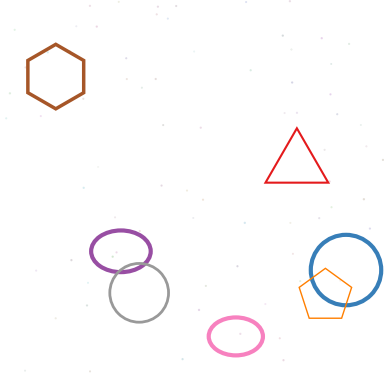[{"shape": "triangle", "thickness": 1.5, "radius": 0.47, "center": [0.771, 0.573]}, {"shape": "circle", "thickness": 3, "radius": 0.46, "center": [0.899, 0.299]}, {"shape": "oval", "thickness": 3, "radius": 0.39, "center": [0.314, 0.347]}, {"shape": "pentagon", "thickness": 1, "radius": 0.36, "center": [0.845, 0.231]}, {"shape": "hexagon", "thickness": 2.5, "radius": 0.42, "center": [0.145, 0.801]}, {"shape": "oval", "thickness": 3, "radius": 0.35, "center": [0.613, 0.126]}, {"shape": "circle", "thickness": 2, "radius": 0.38, "center": [0.362, 0.239]}]